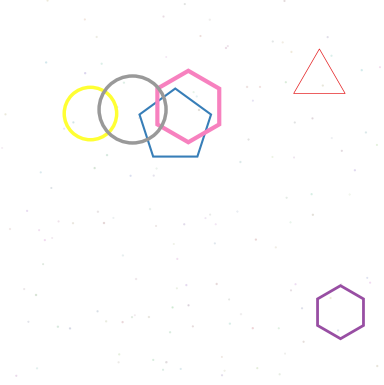[{"shape": "triangle", "thickness": 0.5, "radius": 0.39, "center": [0.83, 0.796]}, {"shape": "pentagon", "thickness": 1.5, "radius": 0.49, "center": [0.455, 0.672]}, {"shape": "hexagon", "thickness": 2, "radius": 0.34, "center": [0.884, 0.189]}, {"shape": "circle", "thickness": 2.5, "radius": 0.34, "center": [0.235, 0.705]}, {"shape": "hexagon", "thickness": 3, "radius": 0.46, "center": [0.489, 0.723]}, {"shape": "circle", "thickness": 2.5, "radius": 0.43, "center": [0.344, 0.716]}]